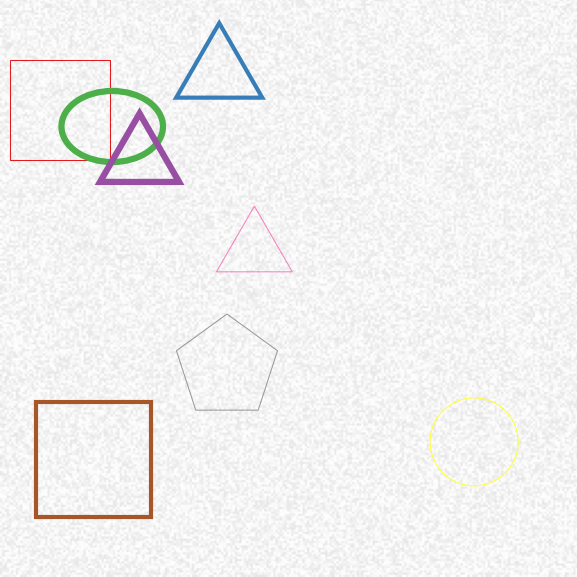[{"shape": "square", "thickness": 0.5, "radius": 0.43, "center": [0.103, 0.809]}, {"shape": "triangle", "thickness": 2, "radius": 0.43, "center": [0.38, 0.873]}, {"shape": "oval", "thickness": 3, "radius": 0.44, "center": [0.194, 0.78]}, {"shape": "triangle", "thickness": 3, "radius": 0.4, "center": [0.242, 0.724]}, {"shape": "circle", "thickness": 0.5, "radius": 0.38, "center": [0.821, 0.234]}, {"shape": "square", "thickness": 2, "radius": 0.5, "center": [0.162, 0.204]}, {"shape": "triangle", "thickness": 0.5, "radius": 0.38, "center": [0.44, 0.566]}, {"shape": "pentagon", "thickness": 0.5, "radius": 0.46, "center": [0.393, 0.363]}]